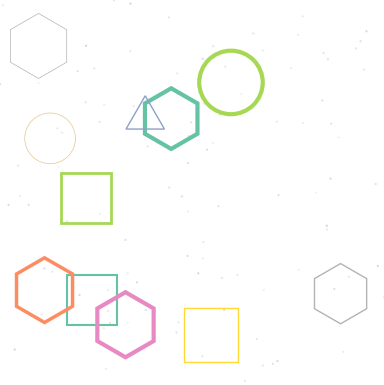[{"shape": "square", "thickness": 1.5, "radius": 0.32, "center": [0.239, 0.221]}, {"shape": "hexagon", "thickness": 3, "radius": 0.39, "center": [0.445, 0.692]}, {"shape": "hexagon", "thickness": 2.5, "radius": 0.42, "center": [0.116, 0.246]}, {"shape": "triangle", "thickness": 1, "radius": 0.29, "center": [0.377, 0.694]}, {"shape": "hexagon", "thickness": 3, "radius": 0.42, "center": [0.326, 0.157]}, {"shape": "circle", "thickness": 3, "radius": 0.41, "center": [0.6, 0.786]}, {"shape": "square", "thickness": 2, "radius": 0.33, "center": [0.223, 0.485]}, {"shape": "square", "thickness": 1, "radius": 0.35, "center": [0.548, 0.131]}, {"shape": "circle", "thickness": 0.5, "radius": 0.33, "center": [0.13, 0.641]}, {"shape": "hexagon", "thickness": 0.5, "radius": 0.42, "center": [0.1, 0.881]}, {"shape": "hexagon", "thickness": 1, "radius": 0.39, "center": [0.885, 0.237]}]